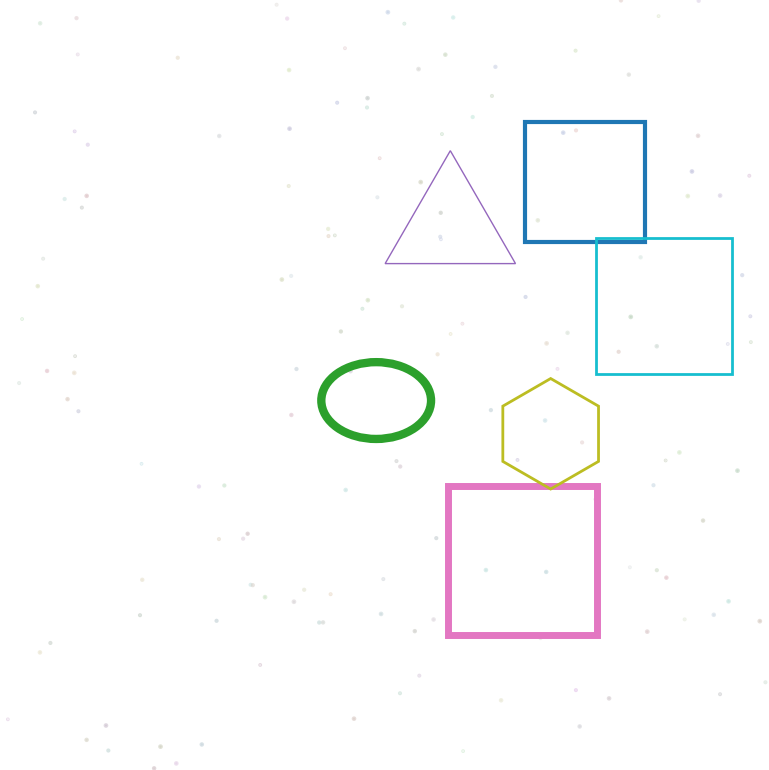[{"shape": "square", "thickness": 1.5, "radius": 0.39, "center": [0.76, 0.763]}, {"shape": "oval", "thickness": 3, "radius": 0.36, "center": [0.489, 0.48]}, {"shape": "triangle", "thickness": 0.5, "radius": 0.49, "center": [0.585, 0.707]}, {"shape": "square", "thickness": 2.5, "radius": 0.48, "center": [0.679, 0.272]}, {"shape": "hexagon", "thickness": 1, "radius": 0.36, "center": [0.715, 0.437]}, {"shape": "square", "thickness": 1, "radius": 0.44, "center": [0.863, 0.602]}]